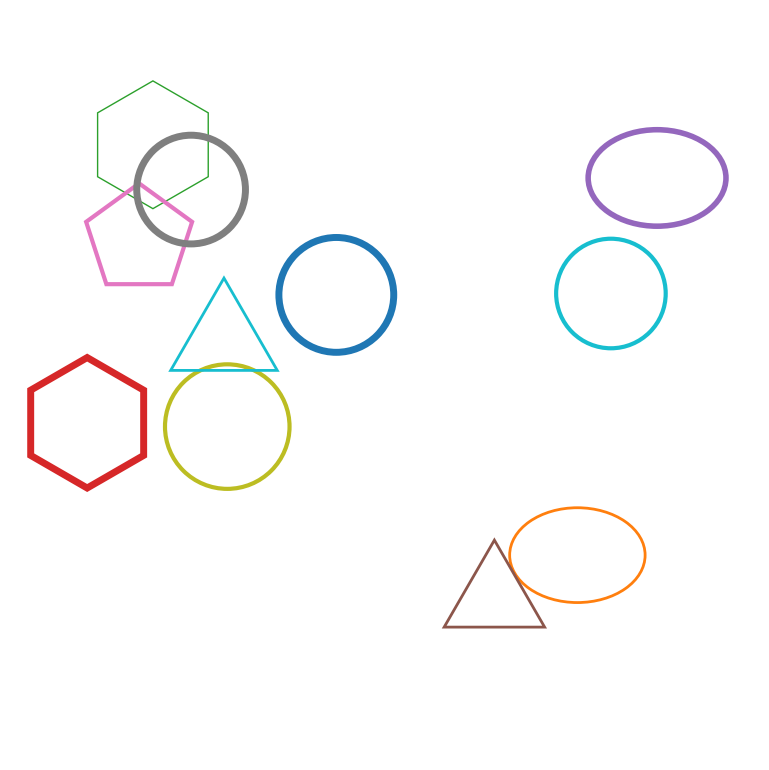[{"shape": "circle", "thickness": 2.5, "radius": 0.37, "center": [0.437, 0.617]}, {"shape": "oval", "thickness": 1, "radius": 0.44, "center": [0.75, 0.279]}, {"shape": "hexagon", "thickness": 0.5, "radius": 0.41, "center": [0.199, 0.812]}, {"shape": "hexagon", "thickness": 2.5, "radius": 0.42, "center": [0.113, 0.451]}, {"shape": "oval", "thickness": 2, "radius": 0.45, "center": [0.853, 0.769]}, {"shape": "triangle", "thickness": 1, "radius": 0.38, "center": [0.642, 0.223]}, {"shape": "pentagon", "thickness": 1.5, "radius": 0.36, "center": [0.181, 0.689]}, {"shape": "circle", "thickness": 2.5, "radius": 0.35, "center": [0.248, 0.754]}, {"shape": "circle", "thickness": 1.5, "radius": 0.4, "center": [0.295, 0.446]}, {"shape": "circle", "thickness": 1.5, "radius": 0.36, "center": [0.793, 0.619]}, {"shape": "triangle", "thickness": 1, "radius": 0.4, "center": [0.291, 0.559]}]